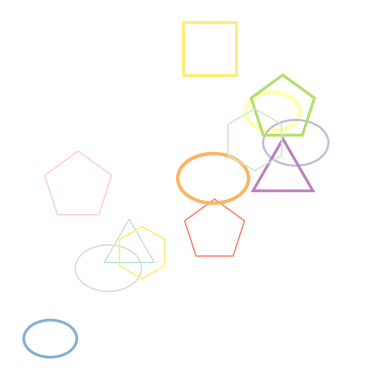[{"shape": "triangle", "thickness": 0.5, "radius": 0.37, "center": [0.336, 0.356]}, {"shape": "oval", "thickness": 3, "radius": 0.36, "center": [0.708, 0.71]}, {"shape": "oval", "thickness": 1.5, "radius": 0.42, "center": [0.768, 0.629]}, {"shape": "pentagon", "thickness": 1, "radius": 0.41, "center": [0.557, 0.401]}, {"shape": "oval", "thickness": 2, "radius": 0.34, "center": [0.131, 0.12]}, {"shape": "oval", "thickness": 2.5, "radius": 0.46, "center": [0.554, 0.537]}, {"shape": "pentagon", "thickness": 2, "radius": 0.43, "center": [0.735, 0.719]}, {"shape": "pentagon", "thickness": 1, "radius": 0.46, "center": [0.203, 0.516]}, {"shape": "oval", "thickness": 1, "radius": 0.43, "center": [0.282, 0.303]}, {"shape": "triangle", "thickness": 2, "radius": 0.45, "center": [0.735, 0.549]}, {"shape": "hexagon", "thickness": 1, "radius": 0.4, "center": [0.662, 0.637]}, {"shape": "square", "thickness": 2, "radius": 0.34, "center": [0.543, 0.875]}, {"shape": "hexagon", "thickness": 1, "radius": 0.34, "center": [0.369, 0.344]}]